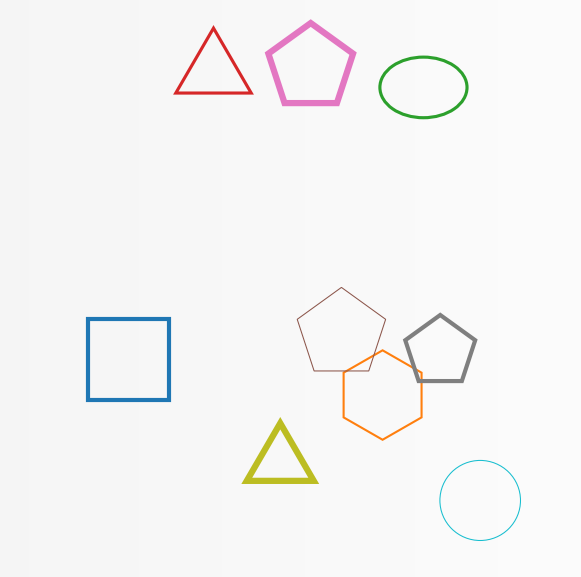[{"shape": "square", "thickness": 2, "radius": 0.35, "center": [0.221, 0.376]}, {"shape": "hexagon", "thickness": 1, "radius": 0.39, "center": [0.658, 0.315]}, {"shape": "oval", "thickness": 1.5, "radius": 0.37, "center": [0.729, 0.848]}, {"shape": "triangle", "thickness": 1.5, "radius": 0.37, "center": [0.367, 0.875]}, {"shape": "pentagon", "thickness": 0.5, "radius": 0.4, "center": [0.587, 0.421]}, {"shape": "pentagon", "thickness": 3, "radius": 0.38, "center": [0.535, 0.883]}, {"shape": "pentagon", "thickness": 2, "radius": 0.32, "center": [0.757, 0.39]}, {"shape": "triangle", "thickness": 3, "radius": 0.33, "center": [0.482, 0.2]}, {"shape": "circle", "thickness": 0.5, "radius": 0.35, "center": [0.826, 0.133]}]